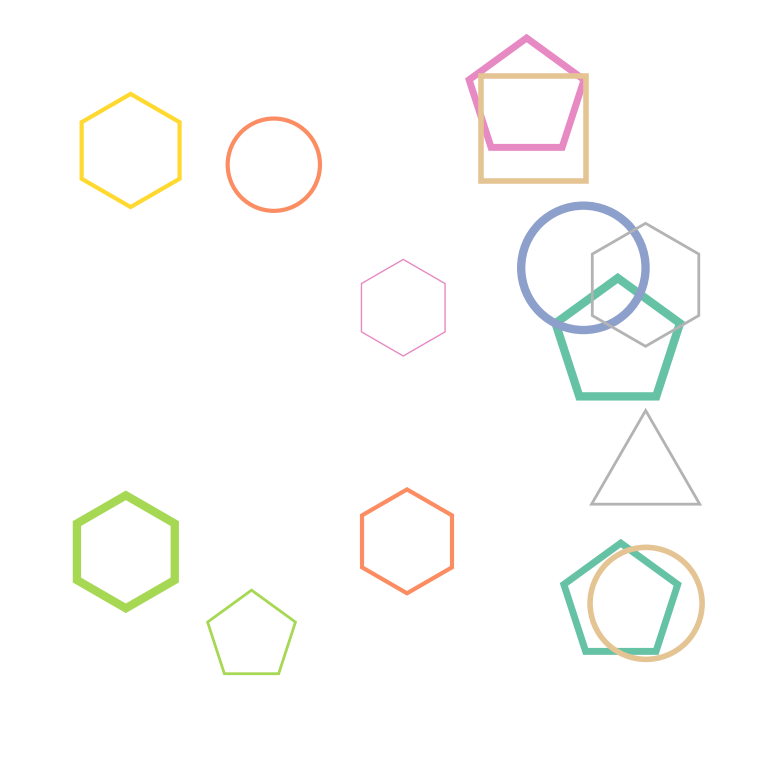[{"shape": "pentagon", "thickness": 2.5, "radius": 0.39, "center": [0.806, 0.217]}, {"shape": "pentagon", "thickness": 3, "radius": 0.42, "center": [0.802, 0.554]}, {"shape": "hexagon", "thickness": 1.5, "radius": 0.34, "center": [0.529, 0.297]}, {"shape": "circle", "thickness": 1.5, "radius": 0.3, "center": [0.356, 0.786]}, {"shape": "circle", "thickness": 3, "radius": 0.4, "center": [0.758, 0.652]}, {"shape": "pentagon", "thickness": 2.5, "radius": 0.39, "center": [0.684, 0.872]}, {"shape": "hexagon", "thickness": 0.5, "radius": 0.31, "center": [0.524, 0.6]}, {"shape": "pentagon", "thickness": 1, "radius": 0.3, "center": [0.327, 0.174]}, {"shape": "hexagon", "thickness": 3, "radius": 0.37, "center": [0.163, 0.283]}, {"shape": "hexagon", "thickness": 1.5, "radius": 0.37, "center": [0.17, 0.805]}, {"shape": "circle", "thickness": 2, "radius": 0.36, "center": [0.839, 0.216]}, {"shape": "square", "thickness": 2, "radius": 0.34, "center": [0.693, 0.833]}, {"shape": "triangle", "thickness": 1, "radius": 0.41, "center": [0.839, 0.386]}, {"shape": "hexagon", "thickness": 1, "radius": 0.4, "center": [0.838, 0.63]}]